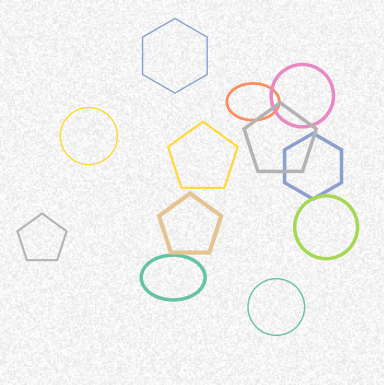[{"shape": "oval", "thickness": 2.5, "radius": 0.42, "center": [0.45, 0.279]}, {"shape": "circle", "thickness": 1, "radius": 0.37, "center": [0.718, 0.203]}, {"shape": "oval", "thickness": 2, "radius": 0.34, "center": [0.657, 0.736]}, {"shape": "hexagon", "thickness": 2.5, "radius": 0.43, "center": [0.813, 0.568]}, {"shape": "hexagon", "thickness": 1, "radius": 0.48, "center": [0.454, 0.855]}, {"shape": "circle", "thickness": 2.5, "radius": 0.41, "center": [0.785, 0.752]}, {"shape": "circle", "thickness": 2.5, "radius": 0.41, "center": [0.847, 0.41]}, {"shape": "circle", "thickness": 1, "radius": 0.37, "center": [0.231, 0.646]}, {"shape": "pentagon", "thickness": 1.5, "radius": 0.48, "center": [0.527, 0.589]}, {"shape": "pentagon", "thickness": 3, "radius": 0.42, "center": [0.494, 0.413]}, {"shape": "pentagon", "thickness": 1.5, "radius": 0.34, "center": [0.109, 0.379]}, {"shape": "pentagon", "thickness": 2.5, "radius": 0.49, "center": [0.728, 0.635]}]